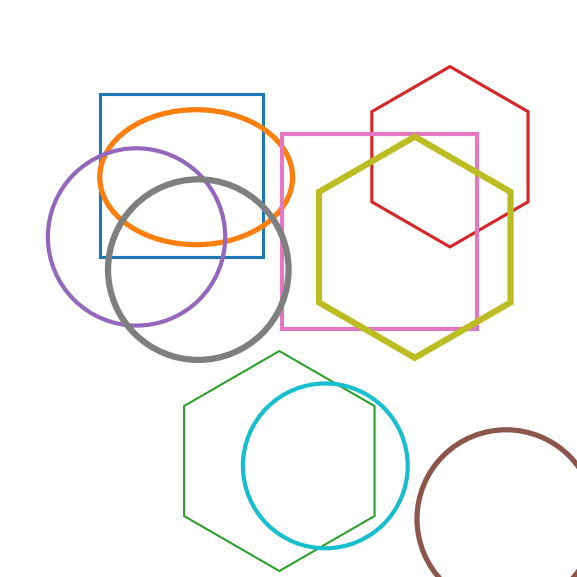[{"shape": "square", "thickness": 1.5, "radius": 0.71, "center": [0.315, 0.695]}, {"shape": "oval", "thickness": 2.5, "radius": 0.83, "center": [0.34, 0.692]}, {"shape": "hexagon", "thickness": 1, "radius": 0.95, "center": [0.484, 0.201]}, {"shape": "hexagon", "thickness": 1.5, "radius": 0.78, "center": [0.779, 0.728]}, {"shape": "circle", "thickness": 2, "radius": 0.77, "center": [0.236, 0.589]}, {"shape": "circle", "thickness": 2.5, "radius": 0.77, "center": [0.876, 0.101]}, {"shape": "square", "thickness": 2, "radius": 0.84, "center": [0.657, 0.598]}, {"shape": "circle", "thickness": 3, "radius": 0.78, "center": [0.343, 0.532]}, {"shape": "hexagon", "thickness": 3, "radius": 0.96, "center": [0.718, 0.571]}, {"shape": "circle", "thickness": 2, "radius": 0.71, "center": [0.563, 0.192]}]